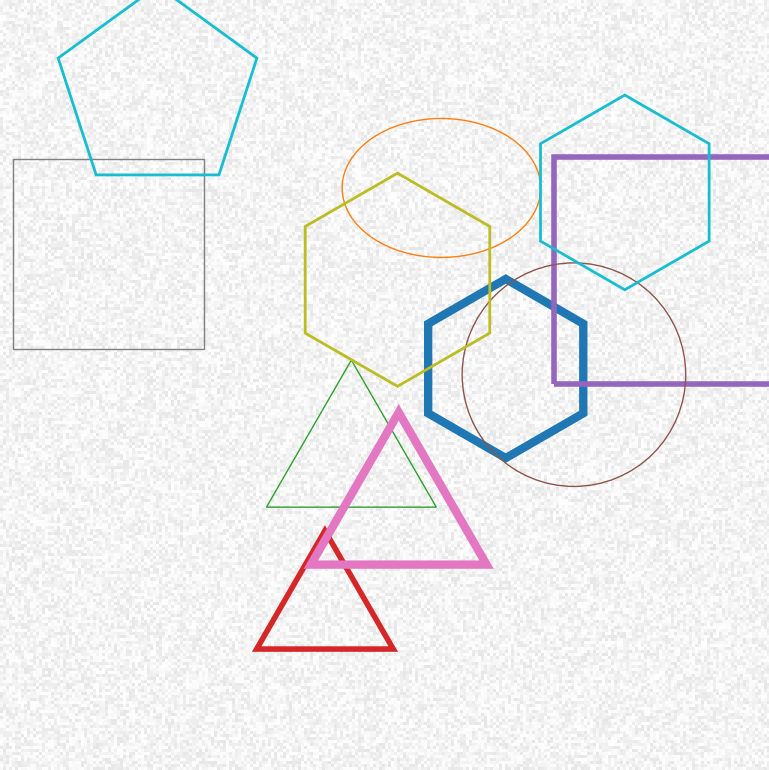[{"shape": "hexagon", "thickness": 3, "radius": 0.58, "center": [0.657, 0.521]}, {"shape": "oval", "thickness": 0.5, "radius": 0.64, "center": [0.573, 0.756]}, {"shape": "triangle", "thickness": 0.5, "radius": 0.64, "center": [0.456, 0.405]}, {"shape": "triangle", "thickness": 2, "radius": 0.51, "center": [0.422, 0.208]}, {"shape": "square", "thickness": 2, "radius": 0.74, "center": [0.867, 0.649]}, {"shape": "circle", "thickness": 0.5, "radius": 0.73, "center": [0.745, 0.513]}, {"shape": "triangle", "thickness": 3, "radius": 0.66, "center": [0.518, 0.333]}, {"shape": "square", "thickness": 0.5, "radius": 0.62, "center": [0.141, 0.67]}, {"shape": "hexagon", "thickness": 1, "radius": 0.69, "center": [0.516, 0.637]}, {"shape": "pentagon", "thickness": 1, "radius": 0.68, "center": [0.205, 0.883]}, {"shape": "hexagon", "thickness": 1, "radius": 0.63, "center": [0.811, 0.75]}]